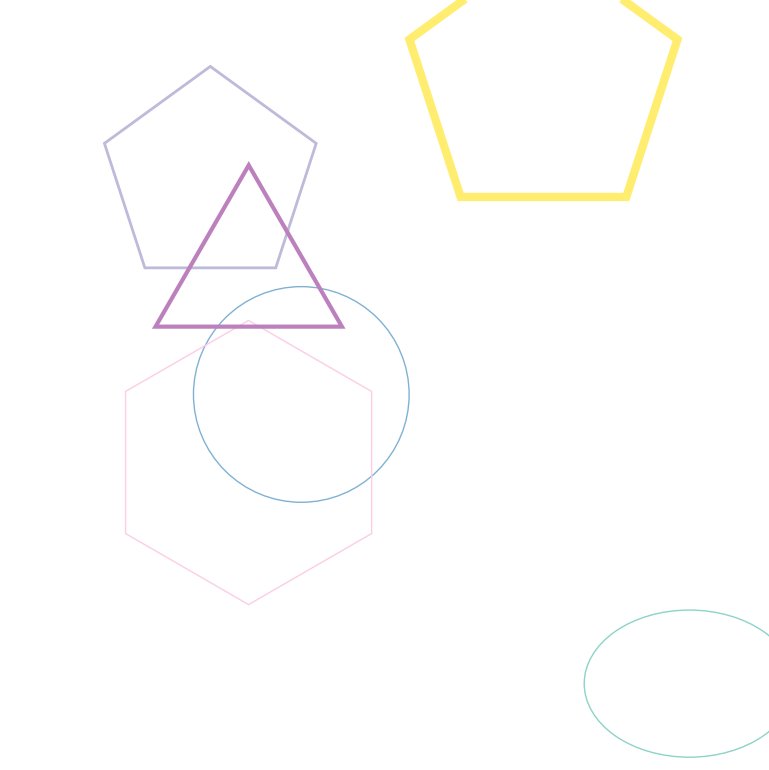[{"shape": "oval", "thickness": 0.5, "radius": 0.68, "center": [0.895, 0.112]}, {"shape": "pentagon", "thickness": 1, "radius": 0.72, "center": [0.273, 0.769]}, {"shape": "circle", "thickness": 0.5, "radius": 0.7, "center": [0.391, 0.488]}, {"shape": "hexagon", "thickness": 0.5, "radius": 0.92, "center": [0.323, 0.399]}, {"shape": "triangle", "thickness": 1.5, "radius": 0.7, "center": [0.323, 0.646]}, {"shape": "pentagon", "thickness": 3, "radius": 0.92, "center": [0.706, 0.892]}]